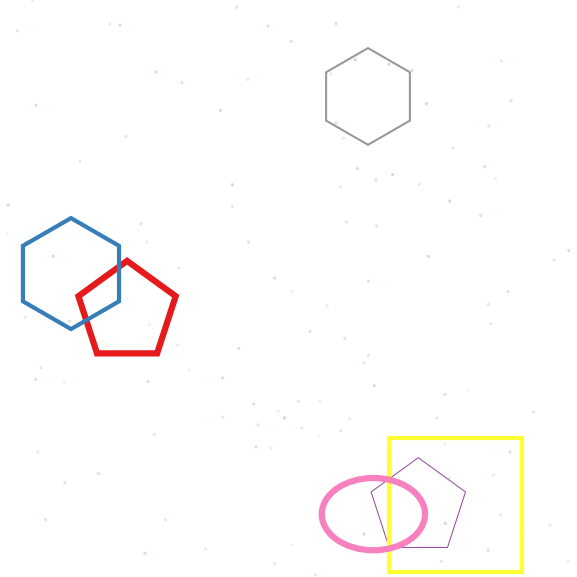[{"shape": "pentagon", "thickness": 3, "radius": 0.44, "center": [0.22, 0.459]}, {"shape": "hexagon", "thickness": 2, "radius": 0.48, "center": [0.123, 0.525]}, {"shape": "pentagon", "thickness": 0.5, "radius": 0.43, "center": [0.724, 0.121]}, {"shape": "square", "thickness": 2, "radius": 0.58, "center": [0.789, 0.125]}, {"shape": "oval", "thickness": 3, "radius": 0.45, "center": [0.647, 0.109]}, {"shape": "hexagon", "thickness": 1, "radius": 0.42, "center": [0.637, 0.832]}]